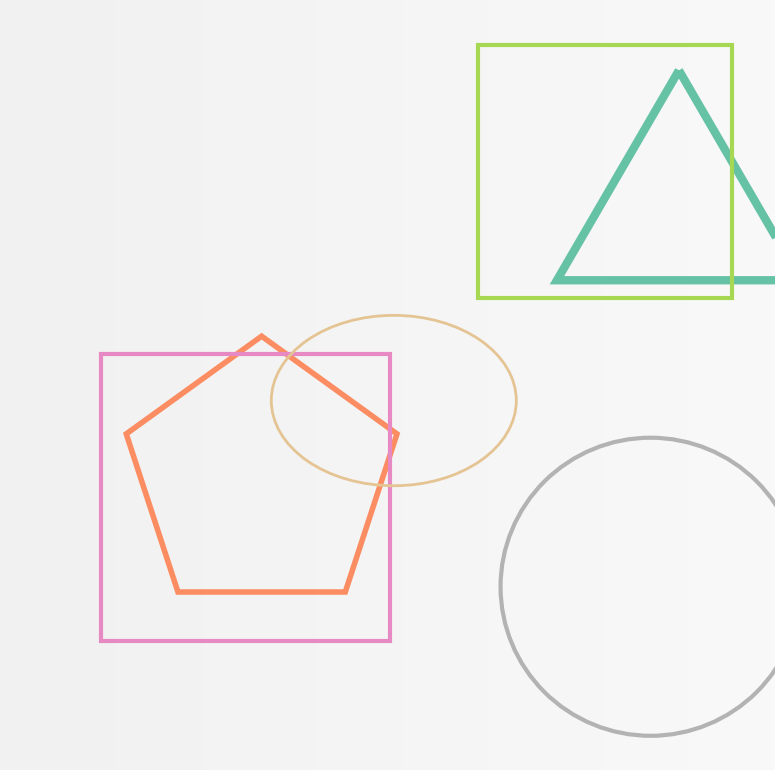[{"shape": "triangle", "thickness": 3, "radius": 0.91, "center": [0.876, 0.727]}, {"shape": "pentagon", "thickness": 2, "radius": 0.92, "center": [0.338, 0.38]}, {"shape": "square", "thickness": 1.5, "radius": 0.93, "center": [0.317, 0.354]}, {"shape": "square", "thickness": 1.5, "radius": 0.82, "center": [0.781, 0.777]}, {"shape": "oval", "thickness": 1, "radius": 0.79, "center": [0.508, 0.48]}, {"shape": "circle", "thickness": 1.5, "radius": 0.97, "center": [0.839, 0.238]}]